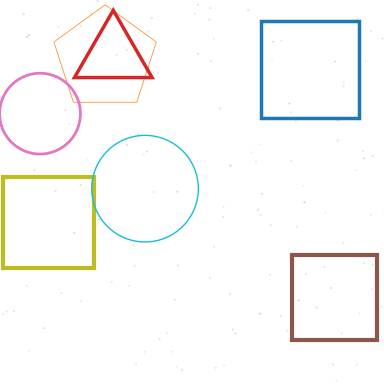[{"shape": "square", "thickness": 2.5, "radius": 0.63, "center": [0.805, 0.819]}, {"shape": "pentagon", "thickness": 0.5, "radius": 0.7, "center": [0.273, 0.848]}, {"shape": "triangle", "thickness": 2.5, "radius": 0.58, "center": [0.294, 0.857]}, {"shape": "square", "thickness": 3, "radius": 0.55, "center": [0.87, 0.227]}, {"shape": "circle", "thickness": 2, "radius": 0.52, "center": [0.104, 0.705]}, {"shape": "square", "thickness": 3, "radius": 0.59, "center": [0.126, 0.422]}, {"shape": "circle", "thickness": 1, "radius": 0.69, "center": [0.377, 0.51]}]